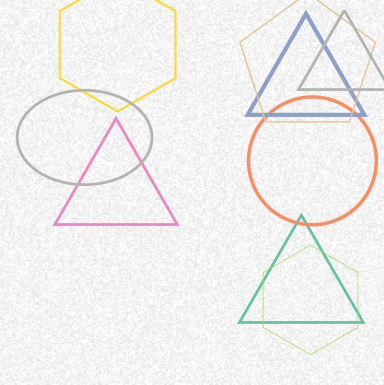[{"shape": "triangle", "thickness": 2, "radius": 0.93, "center": [0.783, 0.255]}, {"shape": "circle", "thickness": 2.5, "radius": 0.83, "center": [0.811, 0.582]}, {"shape": "triangle", "thickness": 3, "radius": 0.88, "center": [0.795, 0.789]}, {"shape": "triangle", "thickness": 2, "radius": 0.92, "center": [0.301, 0.509]}, {"shape": "hexagon", "thickness": 0.5, "radius": 0.71, "center": [0.807, 0.221]}, {"shape": "hexagon", "thickness": 1.5, "radius": 0.87, "center": [0.305, 0.884]}, {"shape": "pentagon", "thickness": 1, "radius": 0.92, "center": [0.799, 0.833]}, {"shape": "triangle", "thickness": 2, "radius": 0.69, "center": [0.894, 0.836]}, {"shape": "oval", "thickness": 2, "radius": 0.88, "center": [0.22, 0.643]}]